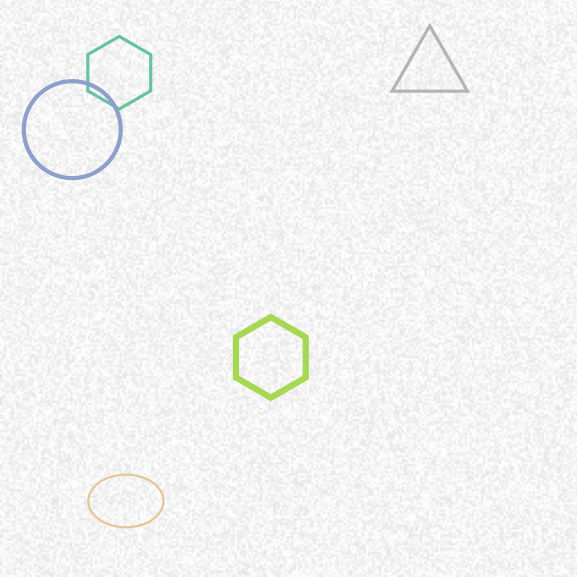[{"shape": "hexagon", "thickness": 1.5, "radius": 0.31, "center": [0.206, 0.873]}, {"shape": "circle", "thickness": 2, "radius": 0.42, "center": [0.125, 0.775]}, {"shape": "hexagon", "thickness": 3, "radius": 0.35, "center": [0.469, 0.38]}, {"shape": "oval", "thickness": 1, "radius": 0.33, "center": [0.218, 0.132]}, {"shape": "triangle", "thickness": 1.5, "radius": 0.38, "center": [0.744, 0.879]}]